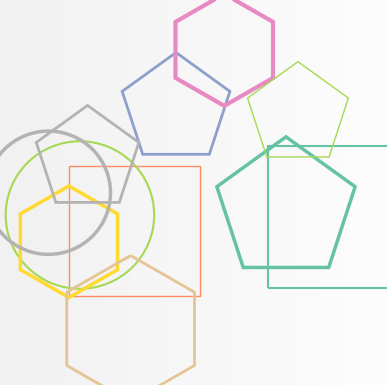[{"shape": "pentagon", "thickness": 2.5, "radius": 0.94, "center": [0.738, 0.457]}, {"shape": "square", "thickness": 1.5, "radius": 0.92, "center": [0.874, 0.437]}, {"shape": "square", "thickness": 1, "radius": 0.84, "center": [0.348, 0.4]}, {"shape": "pentagon", "thickness": 2, "radius": 0.73, "center": [0.454, 0.717]}, {"shape": "hexagon", "thickness": 3, "radius": 0.73, "center": [0.579, 0.87]}, {"shape": "circle", "thickness": 1.5, "radius": 0.96, "center": [0.206, 0.442]}, {"shape": "pentagon", "thickness": 1, "radius": 0.68, "center": [0.769, 0.703]}, {"shape": "hexagon", "thickness": 2.5, "radius": 0.72, "center": [0.178, 0.372]}, {"shape": "hexagon", "thickness": 2, "radius": 0.95, "center": [0.337, 0.146]}, {"shape": "pentagon", "thickness": 2, "radius": 0.7, "center": [0.226, 0.587]}, {"shape": "circle", "thickness": 2.5, "radius": 0.8, "center": [0.125, 0.499]}]